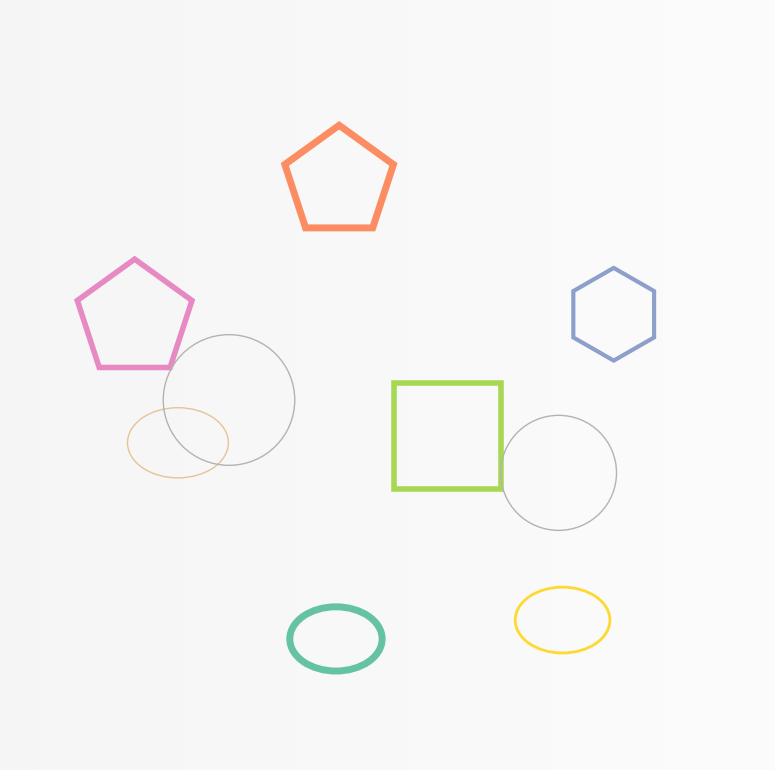[{"shape": "oval", "thickness": 2.5, "radius": 0.3, "center": [0.433, 0.17]}, {"shape": "pentagon", "thickness": 2.5, "radius": 0.37, "center": [0.438, 0.764]}, {"shape": "hexagon", "thickness": 1.5, "radius": 0.3, "center": [0.792, 0.592]}, {"shape": "pentagon", "thickness": 2, "radius": 0.39, "center": [0.174, 0.586]}, {"shape": "square", "thickness": 2, "radius": 0.34, "center": [0.577, 0.434]}, {"shape": "oval", "thickness": 1, "radius": 0.31, "center": [0.726, 0.195]}, {"shape": "oval", "thickness": 0.5, "radius": 0.33, "center": [0.23, 0.425]}, {"shape": "circle", "thickness": 0.5, "radius": 0.37, "center": [0.721, 0.386]}, {"shape": "circle", "thickness": 0.5, "radius": 0.42, "center": [0.295, 0.481]}]